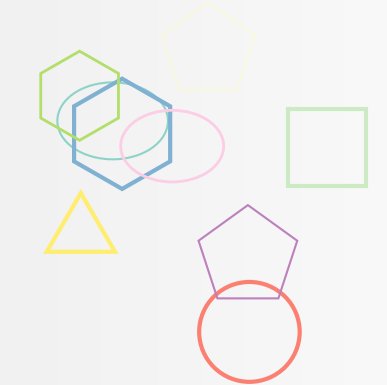[{"shape": "oval", "thickness": 1.5, "radius": 0.71, "center": [0.291, 0.686]}, {"shape": "pentagon", "thickness": 0.5, "radius": 0.63, "center": [0.538, 0.869]}, {"shape": "circle", "thickness": 3, "radius": 0.65, "center": [0.644, 0.138]}, {"shape": "hexagon", "thickness": 3, "radius": 0.72, "center": [0.315, 0.652]}, {"shape": "hexagon", "thickness": 2, "radius": 0.58, "center": [0.205, 0.751]}, {"shape": "oval", "thickness": 2, "radius": 0.66, "center": [0.444, 0.62]}, {"shape": "pentagon", "thickness": 1.5, "radius": 0.67, "center": [0.64, 0.333]}, {"shape": "square", "thickness": 3, "radius": 0.5, "center": [0.845, 0.617]}, {"shape": "triangle", "thickness": 3, "radius": 0.51, "center": [0.209, 0.397]}]